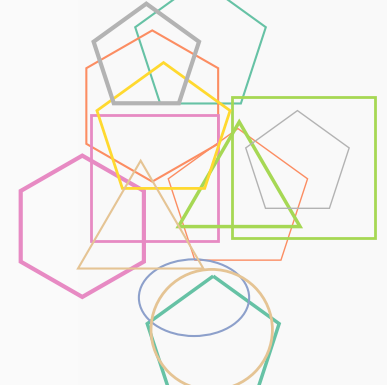[{"shape": "pentagon", "thickness": 1.5, "radius": 0.89, "center": [0.517, 0.875]}, {"shape": "pentagon", "thickness": 2.5, "radius": 0.89, "center": [0.55, 0.104]}, {"shape": "pentagon", "thickness": 1, "radius": 0.94, "center": [0.614, 0.477]}, {"shape": "hexagon", "thickness": 1.5, "radius": 0.98, "center": [0.393, 0.725]}, {"shape": "oval", "thickness": 1.5, "radius": 0.71, "center": [0.501, 0.227]}, {"shape": "square", "thickness": 2, "radius": 0.82, "center": [0.399, 0.538]}, {"shape": "hexagon", "thickness": 3, "radius": 0.92, "center": [0.212, 0.412]}, {"shape": "square", "thickness": 2, "radius": 0.92, "center": [0.783, 0.565]}, {"shape": "triangle", "thickness": 2.5, "radius": 0.91, "center": [0.617, 0.502]}, {"shape": "pentagon", "thickness": 2, "radius": 0.9, "center": [0.422, 0.657]}, {"shape": "circle", "thickness": 2, "radius": 0.78, "center": [0.546, 0.144]}, {"shape": "triangle", "thickness": 1.5, "radius": 0.93, "center": [0.363, 0.396]}, {"shape": "pentagon", "thickness": 1, "radius": 0.7, "center": [0.768, 0.572]}, {"shape": "pentagon", "thickness": 3, "radius": 0.71, "center": [0.378, 0.847]}]